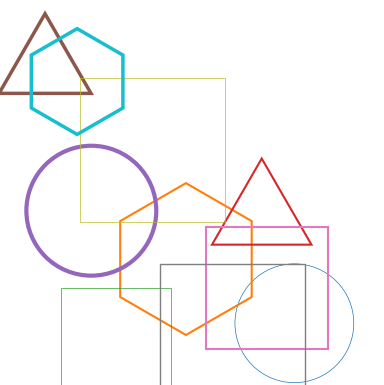[{"shape": "circle", "thickness": 0.5, "radius": 0.77, "center": [0.765, 0.16]}, {"shape": "hexagon", "thickness": 1.5, "radius": 0.99, "center": [0.483, 0.327]}, {"shape": "square", "thickness": 0.5, "radius": 0.72, "center": [0.302, 0.109]}, {"shape": "triangle", "thickness": 1.5, "radius": 0.75, "center": [0.68, 0.439]}, {"shape": "circle", "thickness": 3, "radius": 0.84, "center": [0.237, 0.453]}, {"shape": "triangle", "thickness": 2.5, "radius": 0.69, "center": [0.117, 0.826]}, {"shape": "square", "thickness": 1.5, "radius": 0.79, "center": [0.693, 0.252]}, {"shape": "square", "thickness": 1, "radius": 0.94, "center": [0.604, 0.126]}, {"shape": "square", "thickness": 0.5, "radius": 0.94, "center": [0.396, 0.611]}, {"shape": "hexagon", "thickness": 2.5, "radius": 0.69, "center": [0.2, 0.788]}]